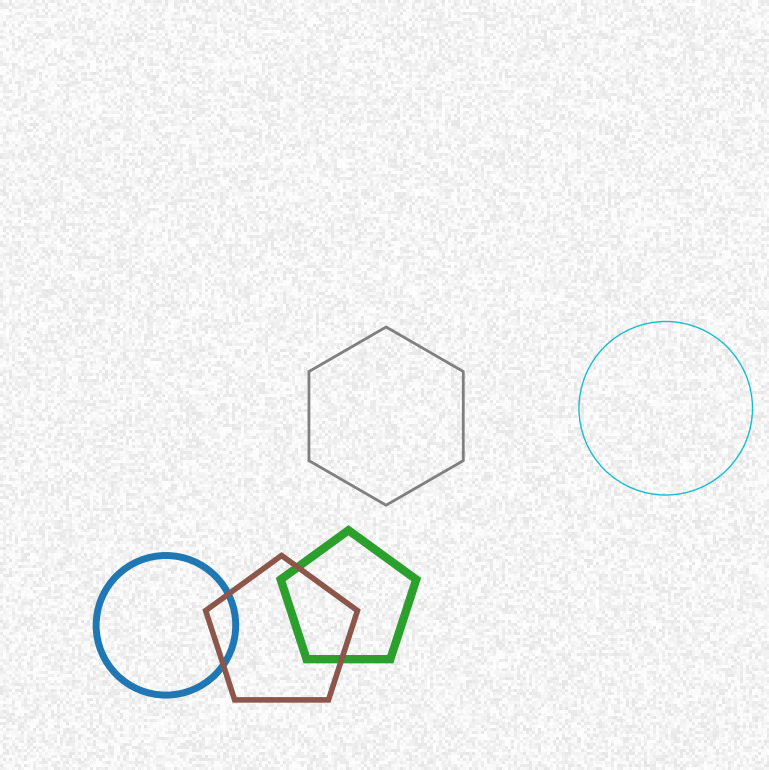[{"shape": "circle", "thickness": 2.5, "radius": 0.45, "center": [0.215, 0.188]}, {"shape": "pentagon", "thickness": 3, "radius": 0.46, "center": [0.453, 0.219]}, {"shape": "pentagon", "thickness": 2, "radius": 0.52, "center": [0.366, 0.175]}, {"shape": "hexagon", "thickness": 1, "radius": 0.58, "center": [0.501, 0.46]}, {"shape": "circle", "thickness": 0.5, "radius": 0.56, "center": [0.865, 0.47]}]